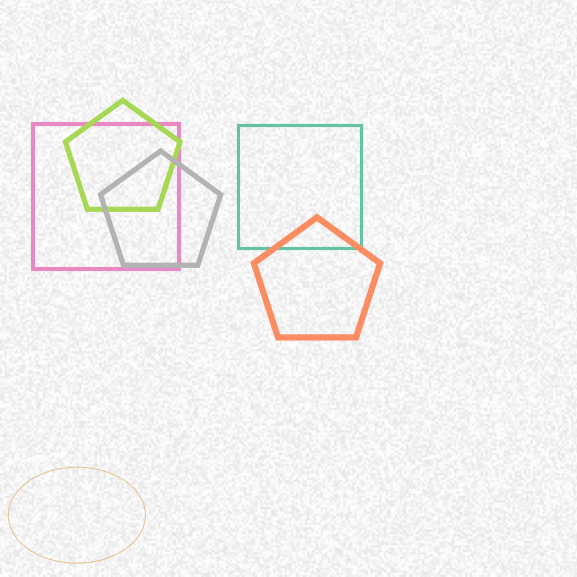[{"shape": "square", "thickness": 1.5, "radius": 0.53, "center": [0.518, 0.677]}, {"shape": "pentagon", "thickness": 3, "radius": 0.57, "center": [0.549, 0.508]}, {"shape": "square", "thickness": 2, "radius": 0.63, "center": [0.184, 0.659]}, {"shape": "pentagon", "thickness": 2.5, "radius": 0.52, "center": [0.213, 0.721]}, {"shape": "oval", "thickness": 0.5, "radius": 0.59, "center": [0.133, 0.107]}, {"shape": "pentagon", "thickness": 2.5, "radius": 0.55, "center": [0.278, 0.628]}]